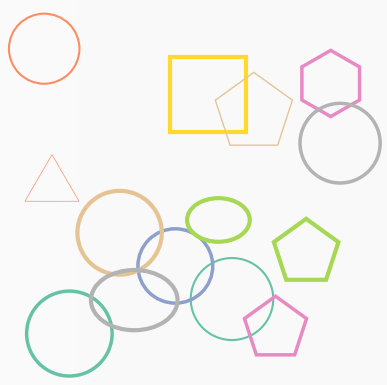[{"shape": "circle", "thickness": 1.5, "radius": 0.53, "center": [0.599, 0.223]}, {"shape": "circle", "thickness": 2.5, "radius": 0.55, "center": [0.179, 0.134]}, {"shape": "triangle", "thickness": 0.5, "radius": 0.4, "center": [0.134, 0.518]}, {"shape": "circle", "thickness": 1.5, "radius": 0.45, "center": [0.114, 0.874]}, {"shape": "circle", "thickness": 2.5, "radius": 0.48, "center": [0.452, 0.309]}, {"shape": "hexagon", "thickness": 2.5, "radius": 0.43, "center": [0.853, 0.783]}, {"shape": "pentagon", "thickness": 2.5, "radius": 0.42, "center": [0.711, 0.146]}, {"shape": "oval", "thickness": 3, "radius": 0.4, "center": [0.564, 0.429]}, {"shape": "pentagon", "thickness": 3, "radius": 0.44, "center": [0.79, 0.344]}, {"shape": "square", "thickness": 3, "radius": 0.49, "center": [0.537, 0.754]}, {"shape": "circle", "thickness": 3, "radius": 0.54, "center": [0.309, 0.395]}, {"shape": "pentagon", "thickness": 1, "radius": 0.52, "center": [0.655, 0.707]}, {"shape": "circle", "thickness": 2.5, "radius": 0.52, "center": [0.878, 0.628]}, {"shape": "oval", "thickness": 3, "radius": 0.56, "center": [0.346, 0.22]}]